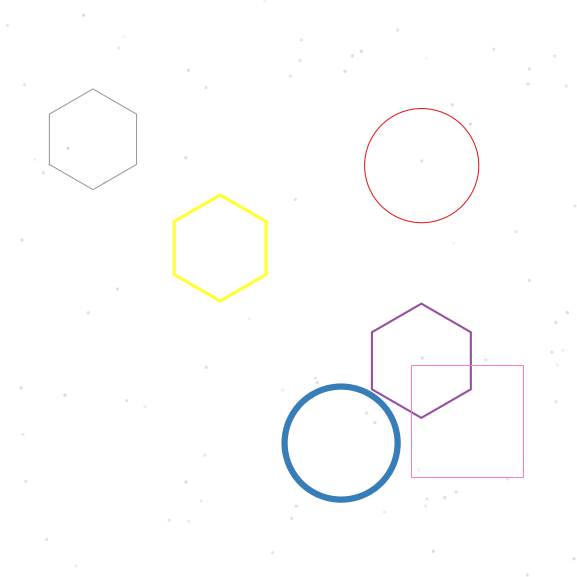[{"shape": "circle", "thickness": 0.5, "radius": 0.49, "center": [0.73, 0.712]}, {"shape": "circle", "thickness": 3, "radius": 0.49, "center": [0.591, 0.232]}, {"shape": "hexagon", "thickness": 1, "radius": 0.49, "center": [0.73, 0.374]}, {"shape": "hexagon", "thickness": 1.5, "radius": 0.46, "center": [0.381, 0.57]}, {"shape": "square", "thickness": 0.5, "radius": 0.48, "center": [0.808, 0.27]}, {"shape": "hexagon", "thickness": 0.5, "radius": 0.44, "center": [0.161, 0.758]}]